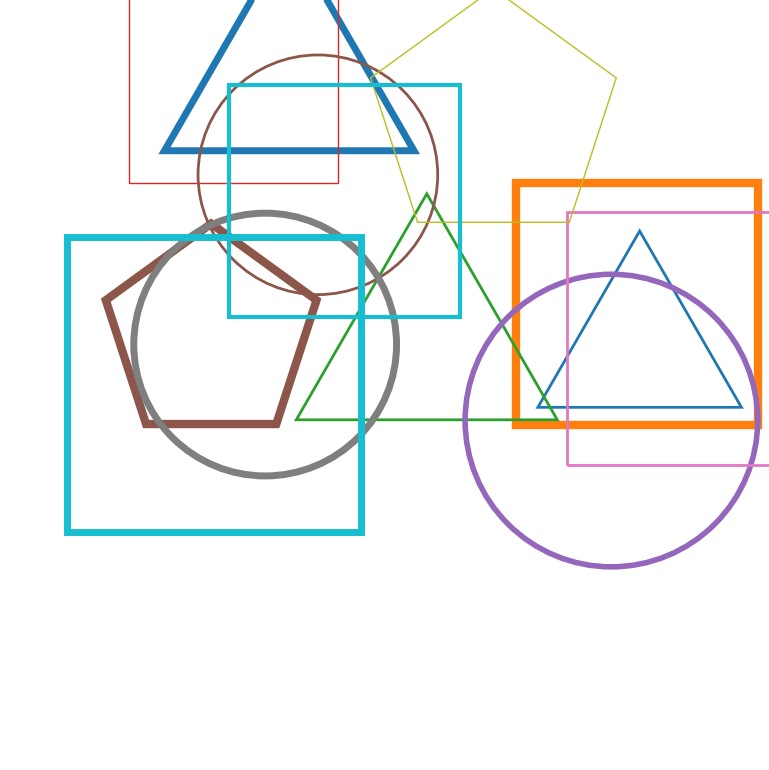[{"shape": "triangle", "thickness": 2.5, "radius": 0.94, "center": [0.376, 0.898]}, {"shape": "triangle", "thickness": 1, "radius": 0.76, "center": [0.831, 0.547]}, {"shape": "square", "thickness": 3, "radius": 0.78, "center": [0.827, 0.605]}, {"shape": "triangle", "thickness": 1, "radius": 0.98, "center": [0.554, 0.553]}, {"shape": "square", "thickness": 0.5, "radius": 0.68, "center": [0.303, 0.898]}, {"shape": "circle", "thickness": 2, "radius": 0.95, "center": [0.794, 0.454]}, {"shape": "circle", "thickness": 1, "radius": 0.78, "center": [0.413, 0.773]}, {"shape": "pentagon", "thickness": 3, "radius": 0.72, "center": [0.274, 0.566]}, {"shape": "square", "thickness": 1, "radius": 0.82, "center": [0.9, 0.56]}, {"shape": "circle", "thickness": 2.5, "radius": 0.85, "center": [0.344, 0.553]}, {"shape": "pentagon", "thickness": 0.5, "radius": 0.84, "center": [0.641, 0.847]}, {"shape": "square", "thickness": 1.5, "radius": 0.75, "center": [0.447, 0.739]}, {"shape": "square", "thickness": 2.5, "radius": 0.96, "center": [0.278, 0.501]}]